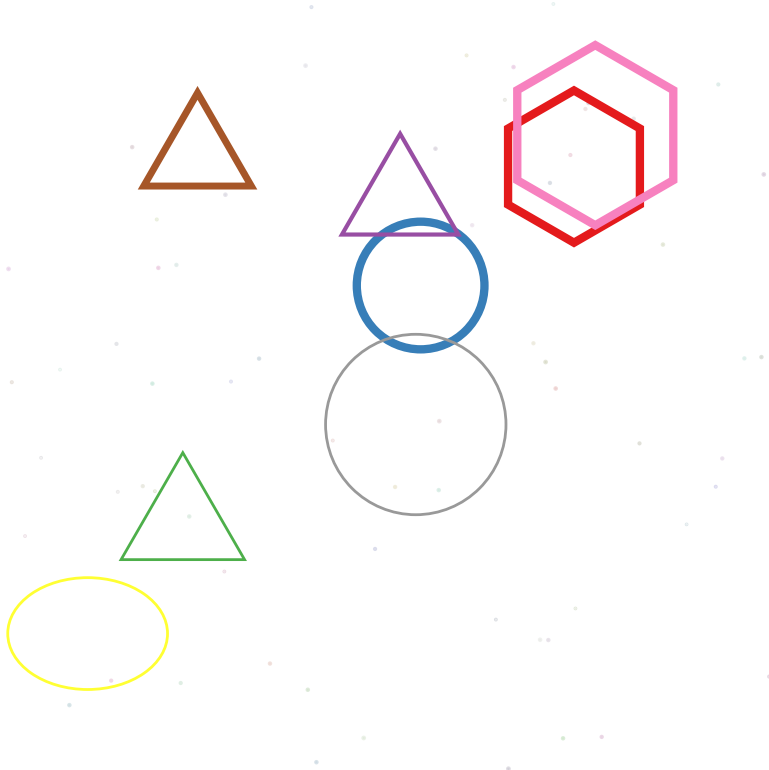[{"shape": "hexagon", "thickness": 3, "radius": 0.49, "center": [0.745, 0.784]}, {"shape": "circle", "thickness": 3, "radius": 0.41, "center": [0.546, 0.629]}, {"shape": "triangle", "thickness": 1, "radius": 0.46, "center": [0.237, 0.32]}, {"shape": "triangle", "thickness": 1.5, "radius": 0.44, "center": [0.52, 0.739]}, {"shape": "oval", "thickness": 1, "radius": 0.52, "center": [0.114, 0.177]}, {"shape": "triangle", "thickness": 2.5, "radius": 0.4, "center": [0.257, 0.799]}, {"shape": "hexagon", "thickness": 3, "radius": 0.58, "center": [0.773, 0.824]}, {"shape": "circle", "thickness": 1, "radius": 0.59, "center": [0.54, 0.449]}]